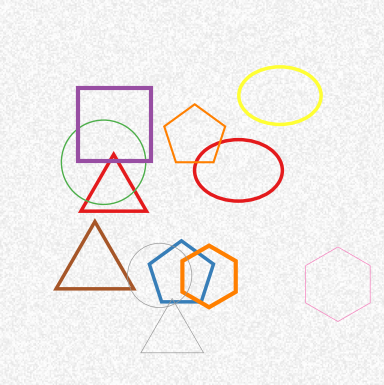[{"shape": "triangle", "thickness": 2.5, "radius": 0.49, "center": [0.295, 0.501]}, {"shape": "oval", "thickness": 2.5, "radius": 0.57, "center": [0.619, 0.558]}, {"shape": "pentagon", "thickness": 2.5, "radius": 0.44, "center": [0.471, 0.287]}, {"shape": "circle", "thickness": 1, "radius": 0.55, "center": [0.269, 0.579]}, {"shape": "square", "thickness": 3, "radius": 0.47, "center": [0.297, 0.676]}, {"shape": "hexagon", "thickness": 3, "radius": 0.4, "center": [0.543, 0.282]}, {"shape": "pentagon", "thickness": 1.5, "radius": 0.42, "center": [0.506, 0.646]}, {"shape": "oval", "thickness": 2.5, "radius": 0.53, "center": [0.727, 0.752]}, {"shape": "triangle", "thickness": 2.5, "radius": 0.58, "center": [0.246, 0.308]}, {"shape": "hexagon", "thickness": 0.5, "radius": 0.48, "center": [0.878, 0.262]}, {"shape": "circle", "thickness": 0.5, "radius": 0.42, "center": [0.415, 0.285]}, {"shape": "triangle", "thickness": 0.5, "radius": 0.47, "center": [0.447, 0.131]}]